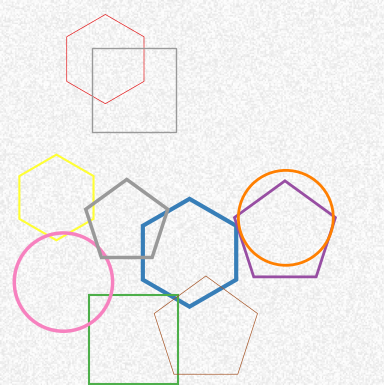[{"shape": "hexagon", "thickness": 0.5, "radius": 0.58, "center": [0.274, 0.847]}, {"shape": "hexagon", "thickness": 3, "radius": 0.7, "center": [0.492, 0.343]}, {"shape": "square", "thickness": 1.5, "radius": 0.58, "center": [0.347, 0.119]}, {"shape": "pentagon", "thickness": 2, "radius": 0.69, "center": [0.74, 0.392]}, {"shape": "circle", "thickness": 2, "radius": 0.62, "center": [0.742, 0.434]}, {"shape": "hexagon", "thickness": 1.5, "radius": 0.56, "center": [0.147, 0.487]}, {"shape": "pentagon", "thickness": 0.5, "radius": 0.71, "center": [0.535, 0.142]}, {"shape": "circle", "thickness": 2.5, "radius": 0.64, "center": [0.165, 0.267]}, {"shape": "square", "thickness": 1, "radius": 0.55, "center": [0.347, 0.766]}, {"shape": "pentagon", "thickness": 2.5, "radius": 0.56, "center": [0.329, 0.422]}]